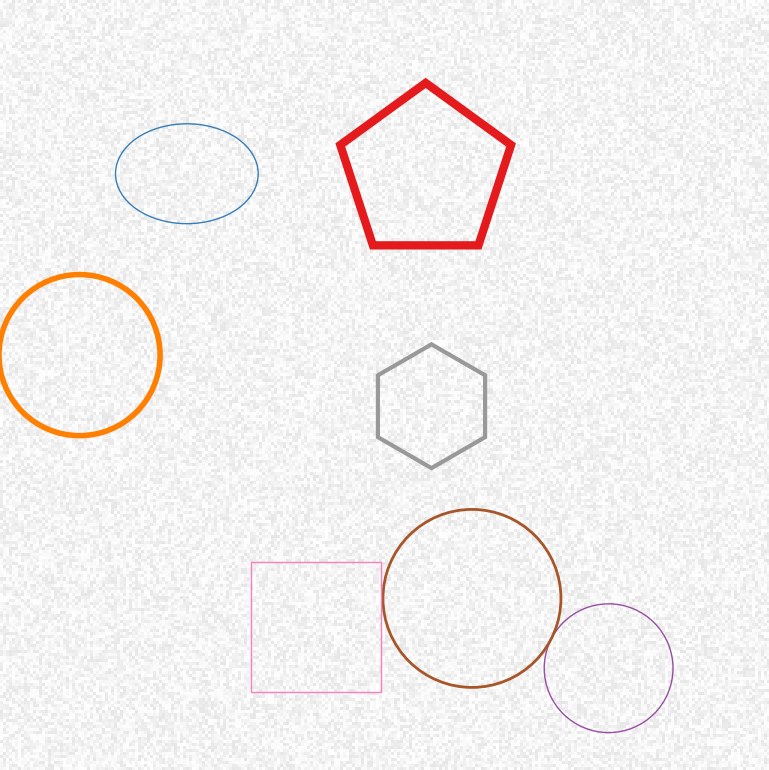[{"shape": "pentagon", "thickness": 3, "radius": 0.58, "center": [0.553, 0.776]}, {"shape": "oval", "thickness": 0.5, "radius": 0.46, "center": [0.243, 0.774]}, {"shape": "circle", "thickness": 0.5, "radius": 0.42, "center": [0.79, 0.132]}, {"shape": "circle", "thickness": 2, "radius": 0.52, "center": [0.103, 0.539]}, {"shape": "circle", "thickness": 1, "radius": 0.58, "center": [0.613, 0.223]}, {"shape": "square", "thickness": 0.5, "radius": 0.42, "center": [0.41, 0.185]}, {"shape": "hexagon", "thickness": 1.5, "radius": 0.4, "center": [0.56, 0.472]}]